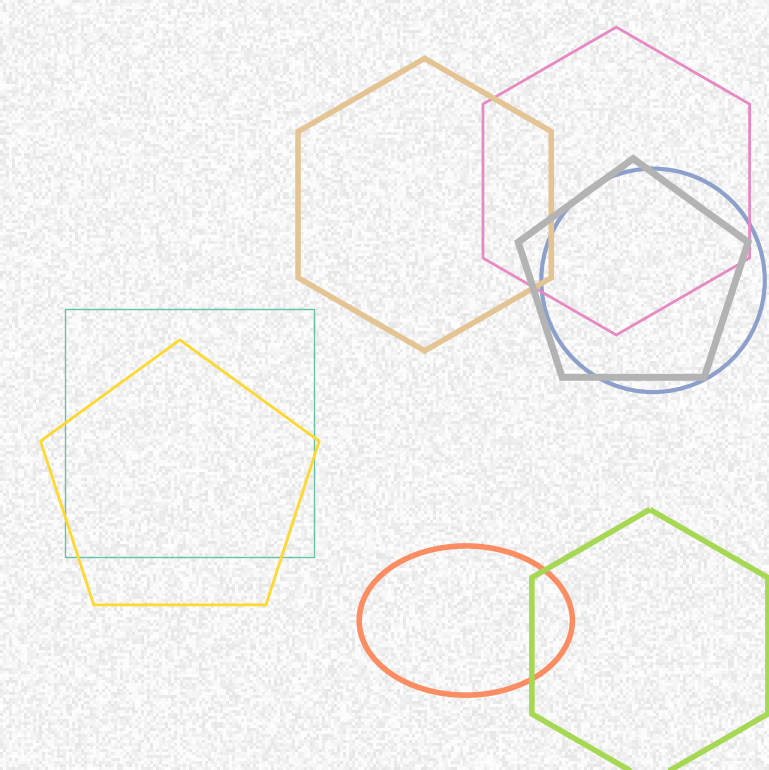[{"shape": "square", "thickness": 0.5, "radius": 0.81, "center": [0.247, 0.438]}, {"shape": "oval", "thickness": 2, "radius": 0.69, "center": [0.605, 0.194]}, {"shape": "circle", "thickness": 1.5, "radius": 0.73, "center": [0.848, 0.636]}, {"shape": "hexagon", "thickness": 1, "radius": 1.0, "center": [0.8, 0.765]}, {"shape": "hexagon", "thickness": 2, "radius": 0.88, "center": [0.844, 0.161]}, {"shape": "pentagon", "thickness": 1, "radius": 0.95, "center": [0.234, 0.368]}, {"shape": "hexagon", "thickness": 2, "radius": 0.95, "center": [0.551, 0.734]}, {"shape": "pentagon", "thickness": 2.5, "radius": 0.78, "center": [0.822, 0.637]}]